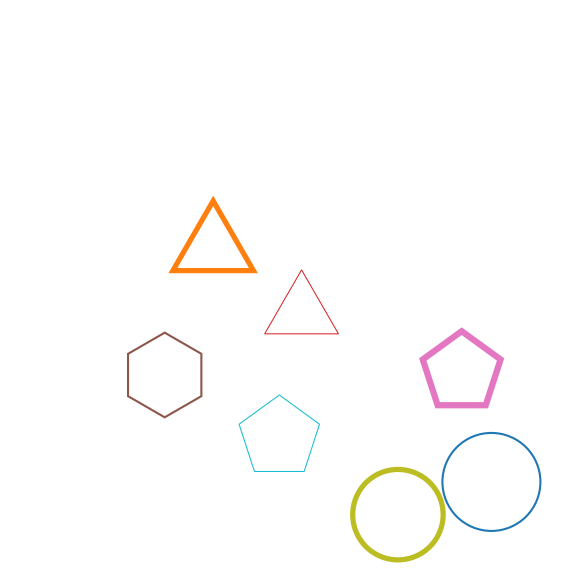[{"shape": "circle", "thickness": 1, "radius": 0.42, "center": [0.851, 0.165]}, {"shape": "triangle", "thickness": 2.5, "radius": 0.4, "center": [0.369, 0.571]}, {"shape": "triangle", "thickness": 0.5, "radius": 0.37, "center": [0.522, 0.458]}, {"shape": "hexagon", "thickness": 1, "radius": 0.37, "center": [0.285, 0.35]}, {"shape": "pentagon", "thickness": 3, "radius": 0.35, "center": [0.799, 0.355]}, {"shape": "circle", "thickness": 2.5, "radius": 0.39, "center": [0.689, 0.108]}, {"shape": "pentagon", "thickness": 0.5, "radius": 0.37, "center": [0.484, 0.242]}]